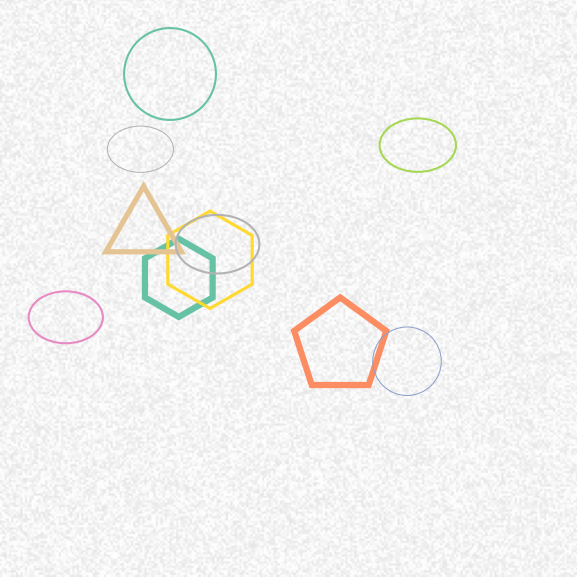[{"shape": "circle", "thickness": 1, "radius": 0.4, "center": [0.294, 0.871]}, {"shape": "hexagon", "thickness": 3, "radius": 0.34, "center": [0.31, 0.518]}, {"shape": "pentagon", "thickness": 3, "radius": 0.42, "center": [0.589, 0.4]}, {"shape": "circle", "thickness": 0.5, "radius": 0.3, "center": [0.705, 0.374]}, {"shape": "oval", "thickness": 1, "radius": 0.32, "center": [0.114, 0.45]}, {"shape": "oval", "thickness": 1, "radius": 0.33, "center": [0.723, 0.748]}, {"shape": "hexagon", "thickness": 1.5, "radius": 0.42, "center": [0.364, 0.549]}, {"shape": "triangle", "thickness": 2.5, "radius": 0.38, "center": [0.249, 0.601]}, {"shape": "oval", "thickness": 0.5, "radius": 0.29, "center": [0.243, 0.741]}, {"shape": "oval", "thickness": 1, "radius": 0.36, "center": [0.377, 0.576]}]